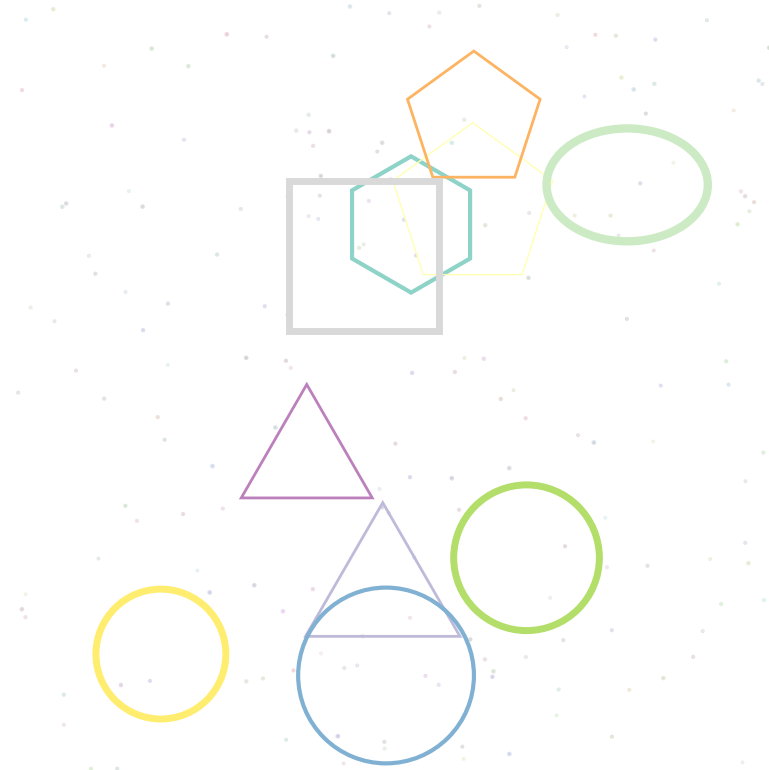[{"shape": "hexagon", "thickness": 1.5, "radius": 0.44, "center": [0.534, 0.709]}, {"shape": "pentagon", "thickness": 0.5, "radius": 0.55, "center": [0.614, 0.732]}, {"shape": "triangle", "thickness": 1, "radius": 0.58, "center": [0.497, 0.231]}, {"shape": "circle", "thickness": 1.5, "radius": 0.57, "center": [0.501, 0.123]}, {"shape": "pentagon", "thickness": 1, "radius": 0.45, "center": [0.615, 0.843]}, {"shape": "circle", "thickness": 2.5, "radius": 0.47, "center": [0.684, 0.276]}, {"shape": "square", "thickness": 2.5, "radius": 0.49, "center": [0.473, 0.668]}, {"shape": "triangle", "thickness": 1, "radius": 0.49, "center": [0.398, 0.402]}, {"shape": "oval", "thickness": 3, "radius": 0.52, "center": [0.815, 0.76]}, {"shape": "circle", "thickness": 2.5, "radius": 0.42, "center": [0.209, 0.151]}]